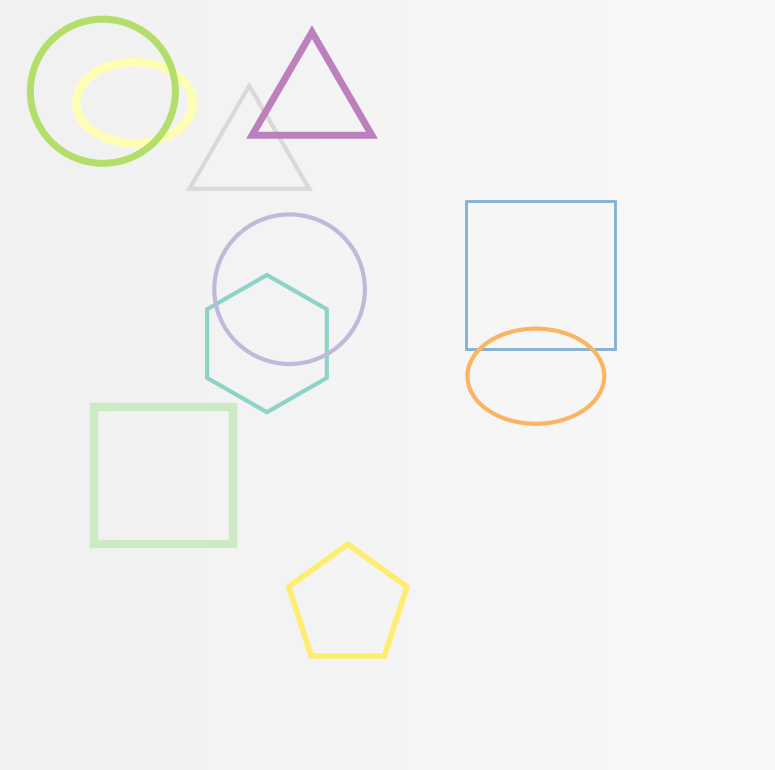[{"shape": "hexagon", "thickness": 1.5, "radius": 0.45, "center": [0.344, 0.554]}, {"shape": "oval", "thickness": 3, "radius": 0.38, "center": [0.173, 0.867]}, {"shape": "circle", "thickness": 1.5, "radius": 0.49, "center": [0.374, 0.624]}, {"shape": "square", "thickness": 1, "radius": 0.48, "center": [0.698, 0.643]}, {"shape": "oval", "thickness": 1.5, "radius": 0.44, "center": [0.691, 0.511]}, {"shape": "circle", "thickness": 2.5, "radius": 0.47, "center": [0.133, 0.882]}, {"shape": "triangle", "thickness": 1.5, "radius": 0.45, "center": [0.322, 0.799]}, {"shape": "triangle", "thickness": 2.5, "radius": 0.45, "center": [0.403, 0.869]}, {"shape": "square", "thickness": 3, "radius": 0.45, "center": [0.211, 0.383]}, {"shape": "pentagon", "thickness": 2, "radius": 0.4, "center": [0.449, 0.213]}]